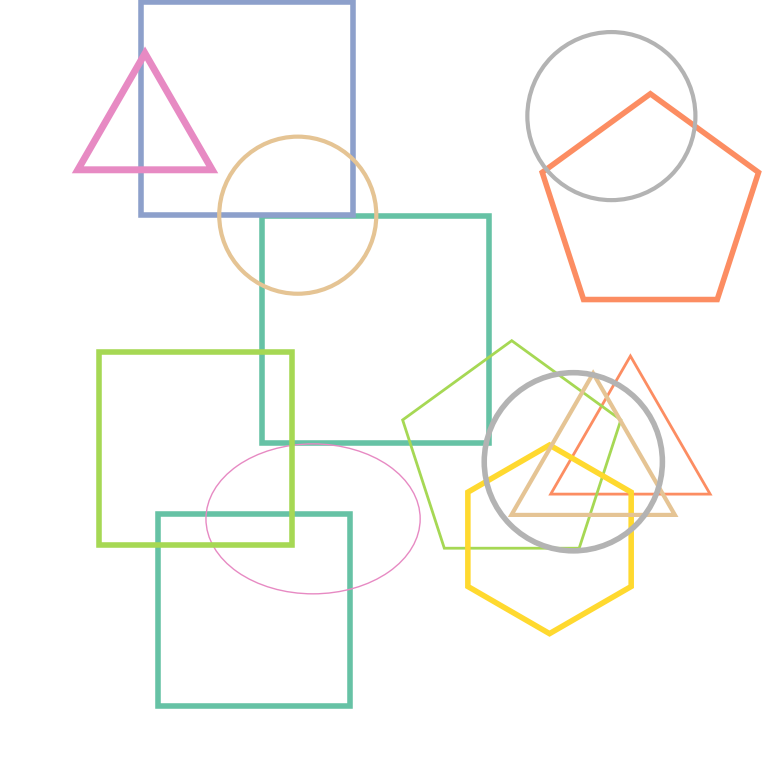[{"shape": "square", "thickness": 2, "radius": 0.74, "center": [0.488, 0.572]}, {"shape": "square", "thickness": 2, "radius": 0.62, "center": [0.33, 0.208]}, {"shape": "triangle", "thickness": 1, "radius": 0.6, "center": [0.819, 0.418]}, {"shape": "pentagon", "thickness": 2, "radius": 0.74, "center": [0.845, 0.73]}, {"shape": "square", "thickness": 2, "radius": 0.69, "center": [0.32, 0.859]}, {"shape": "oval", "thickness": 0.5, "radius": 0.7, "center": [0.407, 0.326]}, {"shape": "triangle", "thickness": 2.5, "radius": 0.5, "center": [0.188, 0.83]}, {"shape": "square", "thickness": 2, "radius": 0.63, "center": [0.253, 0.417]}, {"shape": "pentagon", "thickness": 1, "radius": 0.74, "center": [0.665, 0.409]}, {"shape": "hexagon", "thickness": 2, "radius": 0.61, "center": [0.714, 0.3]}, {"shape": "circle", "thickness": 1.5, "radius": 0.51, "center": [0.387, 0.721]}, {"shape": "triangle", "thickness": 1.5, "radius": 0.61, "center": [0.77, 0.393]}, {"shape": "circle", "thickness": 1.5, "radius": 0.55, "center": [0.794, 0.849]}, {"shape": "circle", "thickness": 2, "radius": 0.58, "center": [0.745, 0.4]}]